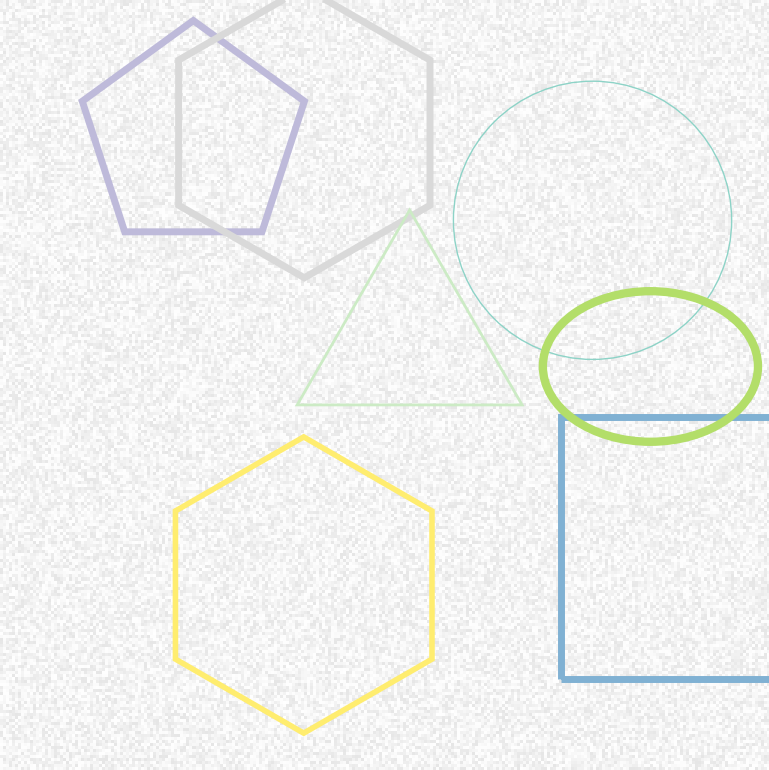[{"shape": "circle", "thickness": 0.5, "radius": 0.9, "center": [0.77, 0.714]}, {"shape": "pentagon", "thickness": 2.5, "radius": 0.76, "center": [0.251, 0.822]}, {"shape": "square", "thickness": 2.5, "radius": 0.85, "center": [0.898, 0.289]}, {"shape": "oval", "thickness": 3, "radius": 0.7, "center": [0.845, 0.524]}, {"shape": "hexagon", "thickness": 2.5, "radius": 0.94, "center": [0.395, 0.828]}, {"shape": "triangle", "thickness": 1, "radius": 0.84, "center": [0.532, 0.558]}, {"shape": "hexagon", "thickness": 2, "radius": 0.96, "center": [0.394, 0.24]}]